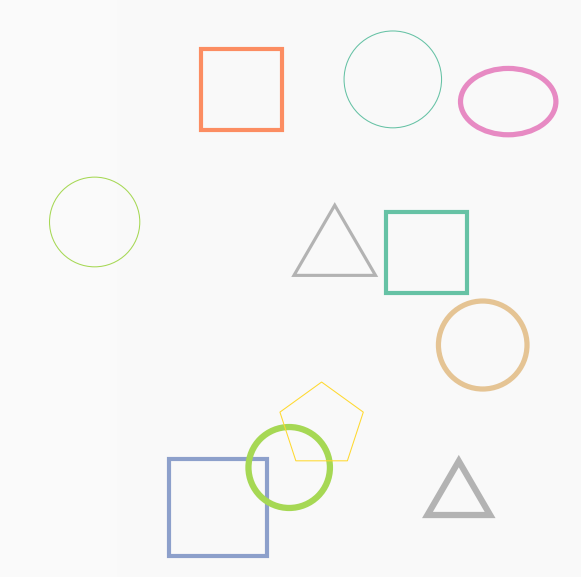[{"shape": "square", "thickness": 2, "radius": 0.35, "center": [0.734, 0.562]}, {"shape": "circle", "thickness": 0.5, "radius": 0.42, "center": [0.676, 0.862]}, {"shape": "square", "thickness": 2, "radius": 0.35, "center": [0.416, 0.844]}, {"shape": "square", "thickness": 2, "radius": 0.42, "center": [0.375, 0.121]}, {"shape": "oval", "thickness": 2.5, "radius": 0.41, "center": [0.874, 0.823]}, {"shape": "circle", "thickness": 3, "radius": 0.35, "center": [0.498, 0.19]}, {"shape": "circle", "thickness": 0.5, "radius": 0.39, "center": [0.163, 0.615]}, {"shape": "pentagon", "thickness": 0.5, "radius": 0.38, "center": [0.553, 0.262]}, {"shape": "circle", "thickness": 2.5, "radius": 0.38, "center": [0.83, 0.402]}, {"shape": "triangle", "thickness": 1.5, "radius": 0.41, "center": [0.576, 0.563]}, {"shape": "triangle", "thickness": 3, "radius": 0.31, "center": [0.789, 0.138]}]